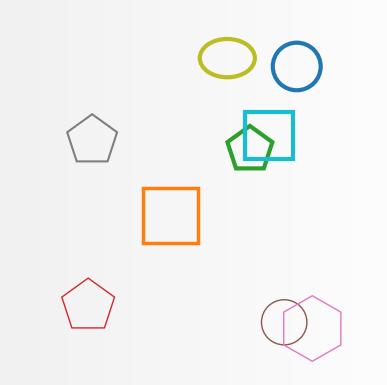[{"shape": "circle", "thickness": 3, "radius": 0.31, "center": [0.766, 0.827]}, {"shape": "square", "thickness": 2.5, "radius": 0.35, "center": [0.44, 0.441]}, {"shape": "pentagon", "thickness": 3, "radius": 0.3, "center": [0.645, 0.612]}, {"shape": "pentagon", "thickness": 1, "radius": 0.36, "center": [0.228, 0.206]}, {"shape": "circle", "thickness": 1, "radius": 0.29, "center": [0.733, 0.163]}, {"shape": "hexagon", "thickness": 1, "radius": 0.43, "center": [0.806, 0.147]}, {"shape": "pentagon", "thickness": 1.5, "radius": 0.34, "center": [0.238, 0.636]}, {"shape": "oval", "thickness": 3, "radius": 0.36, "center": [0.587, 0.849]}, {"shape": "square", "thickness": 3, "radius": 0.31, "center": [0.694, 0.648]}]